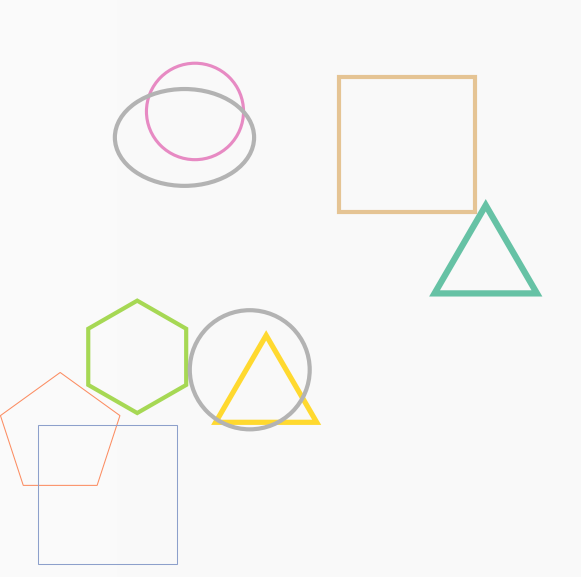[{"shape": "triangle", "thickness": 3, "radius": 0.51, "center": [0.836, 0.542]}, {"shape": "pentagon", "thickness": 0.5, "radius": 0.54, "center": [0.104, 0.246]}, {"shape": "square", "thickness": 0.5, "radius": 0.6, "center": [0.184, 0.143]}, {"shape": "circle", "thickness": 1.5, "radius": 0.42, "center": [0.335, 0.806]}, {"shape": "hexagon", "thickness": 2, "radius": 0.49, "center": [0.236, 0.381]}, {"shape": "triangle", "thickness": 2.5, "radius": 0.5, "center": [0.458, 0.318]}, {"shape": "square", "thickness": 2, "radius": 0.58, "center": [0.701, 0.749]}, {"shape": "circle", "thickness": 2, "radius": 0.52, "center": [0.43, 0.359]}, {"shape": "oval", "thickness": 2, "radius": 0.6, "center": [0.317, 0.761]}]